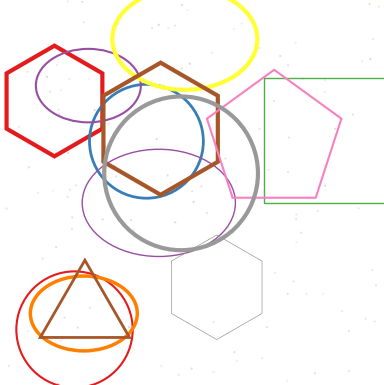[{"shape": "circle", "thickness": 1.5, "radius": 0.76, "center": [0.194, 0.144]}, {"shape": "hexagon", "thickness": 3, "radius": 0.72, "center": [0.141, 0.738]}, {"shape": "circle", "thickness": 2, "radius": 0.74, "center": [0.38, 0.633]}, {"shape": "square", "thickness": 1, "radius": 0.82, "center": [0.848, 0.635]}, {"shape": "oval", "thickness": 1.5, "radius": 0.68, "center": [0.23, 0.778]}, {"shape": "oval", "thickness": 1, "radius": 0.99, "center": [0.412, 0.473]}, {"shape": "oval", "thickness": 2.5, "radius": 0.69, "center": [0.218, 0.186]}, {"shape": "oval", "thickness": 3, "radius": 0.94, "center": [0.48, 0.899]}, {"shape": "hexagon", "thickness": 3, "radius": 0.86, "center": [0.417, 0.666]}, {"shape": "triangle", "thickness": 2, "radius": 0.67, "center": [0.22, 0.19]}, {"shape": "pentagon", "thickness": 1.5, "radius": 0.92, "center": [0.712, 0.635]}, {"shape": "circle", "thickness": 3, "radius": 1.0, "center": [0.47, 0.55]}, {"shape": "hexagon", "thickness": 0.5, "radius": 0.68, "center": [0.563, 0.254]}]